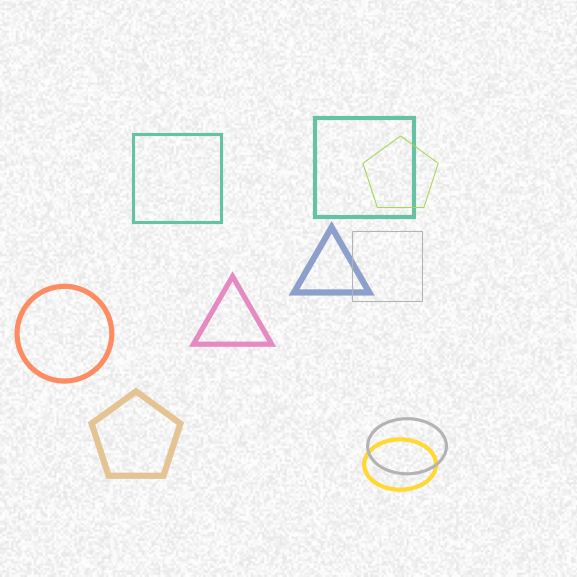[{"shape": "square", "thickness": 1.5, "radius": 0.38, "center": [0.306, 0.691]}, {"shape": "square", "thickness": 2, "radius": 0.43, "center": [0.63, 0.709]}, {"shape": "circle", "thickness": 2.5, "radius": 0.41, "center": [0.112, 0.421]}, {"shape": "triangle", "thickness": 3, "radius": 0.38, "center": [0.574, 0.53]}, {"shape": "triangle", "thickness": 2.5, "radius": 0.39, "center": [0.403, 0.442]}, {"shape": "pentagon", "thickness": 0.5, "radius": 0.34, "center": [0.694, 0.695]}, {"shape": "oval", "thickness": 2, "radius": 0.31, "center": [0.693, 0.195]}, {"shape": "pentagon", "thickness": 3, "radius": 0.4, "center": [0.236, 0.241]}, {"shape": "oval", "thickness": 1.5, "radius": 0.34, "center": [0.705, 0.226]}, {"shape": "square", "thickness": 0.5, "radius": 0.3, "center": [0.67, 0.538]}]